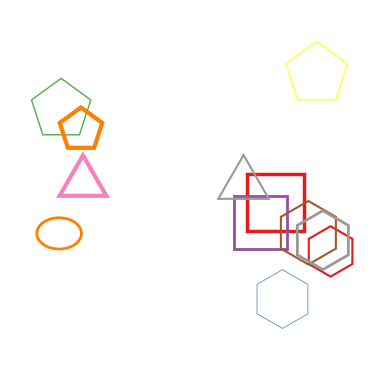[{"shape": "hexagon", "thickness": 1.5, "radius": 0.33, "center": [0.859, 0.347]}, {"shape": "square", "thickness": 2.5, "radius": 0.37, "center": [0.716, 0.474]}, {"shape": "hexagon", "thickness": 0.5, "radius": 0.38, "center": [0.734, 0.223]}, {"shape": "pentagon", "thickness": 1, "radius": 0.4, "center": [0.159, 0.715]}, {"shape": "square", "thickness": 2, "radius": 0.34, "center": [0.677, 0.423]}, {"shape": "oval", "thickness": 2, "radius": 0.29, "center": [0.154, 0.394]}, {"shape": "pentagon", "thickness": 3, "radius": 0.29, "center": [0.21, 0.663]}, {"shape": "pentagon", "thickness": 1, "radius": 0.42, "center": [0.822, 0.809]}, {"shape": "hexagon", "thickness": 1.5, "radius": 0.41, "center": [0.801, 0.395]}, {"shape": "triangle", "thickness": 3, "radius": 0.35, "center": [0.216, 0.526]}, {"shape": "hexagon", "thickness": 2, "radius": 0.38, "center": [0.839, 0.376]}, {"shape": "triangle", "thickness": 1.5, "radius": 0.38, "center": [0.633, 0.521]}]